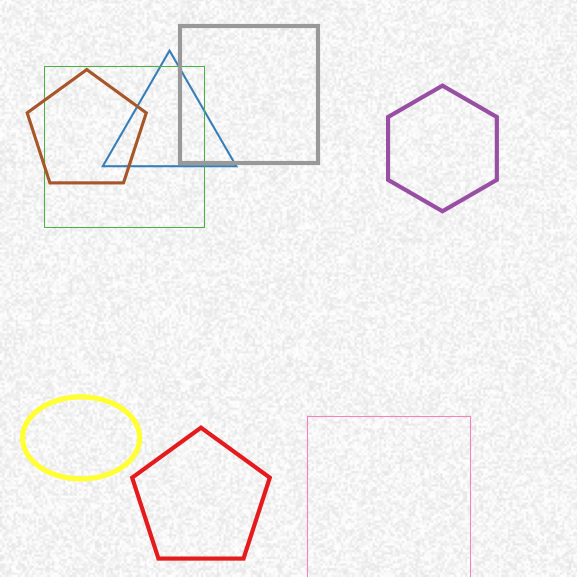[{"shape": "pentagon", "thickness": 2, "radius": 0.63, "center": [0.348, 0.133]}, {"shape": "triangle", "thickness": 1, "radius": 0.67, "center": [0.294, 0.778]}, {"shape": "square", "thickness": 0.5, "radius": 0.69, "center": [0.215, 0.746]}, {"shape": "hexagon", "thickness": 2, "radius": 0.54, "center": [0.766, 0.742]}, {"shape": "oval", "thickness": 2.5, "radius": 0.51, "center": [0.14, 0.241]}, {"shape": "pentagon", "thickness": 1.5, "radius": 0.54, "center": [0.15, 0.77]}, {"shape": "square", "thickness": 0.5, "radius": 0.71, "center": [0.673, 0.137]}, {"shape": "square", "thickness": 2, "radius": 0.59, "center": [0.431, 0.835]}]